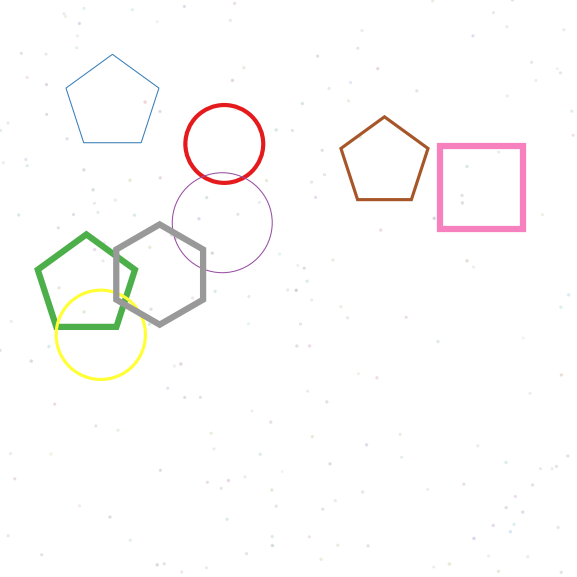[{"shape": "circle", "thickness": 2, "radius": 0.34, "center": [0.388, 0.75]}, {"shape": "pentagon", "thickness": 0.5, "radius": 0.42, "center": [0.195, 0.82]}, {"shape": "pentagon", "thickness": 3, "radius": 0.44, "center": [0.15, 0.505]}, {"shape": "circle", "thickness": 0.5, "radius": 0.43, "center": [0.385, 0.613]}, {"shape": "circle", "thickness": 1.5, "radius": 0.39, "center": [0.175, 0.419]}, {"shape": "pentagon", "thickness": 1.5, "radius": 0.4, "center": [0.666, 0.718]}, {"shape": "square", "thickness": 3, "radius": 0.36, "center": [0.834, 0.674]}, {"shape": "hexagon", "thickness": 3, "radius": 0.43, "center": [0.277, 0.524]}]